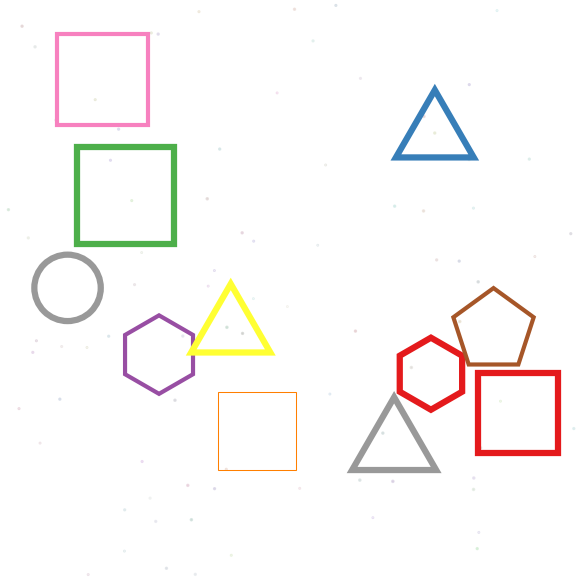[{"shape": "hexagon", "thickness": 3, "radius": 0.31, "center": [0.746, 0.352]}, {"shape": "square", "thickness": 3, "radius": 0.34, "center": [0.897, 0.284]}, {"shape": "triangle", "thickness": 3, "radius": 0.39, "center": [0.753, 0.765]}, {"shape": "square", "thickness": 3, "radius": 0.42, "center": [0.218, 0.66]}, {"shape": "hexagon", "thickness": 2, "radius": 0.34, "center": [0.275, 0.385]}, {"shape": "square", "thickness": 0.5, "radius": 0.34, "center": [0.446, 0.253]}, {"shape": "triangle", "thickness": 3, "radius": 0.4, "center": [0.4, 0.428]}, {"shape": "pentagon", "thickness": 2, "radius": 0.37, "center": [0.855, 0.427]}, {"shape": "square", "thickness": 2, "radius": 0.39, "center": [0.177, 0.862]}, {"shape": "circle", "thickness": 3, "radius": 0.29, "center": [0.117, 0.501]}, {"shape": "triangle", "thickness": 3, "radius": 0.42, "center": [0.682, 0.227]}]